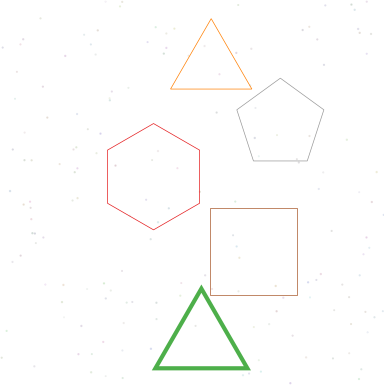[{"shape": "hexagon", "thickness": 0.5, "radius": 0.69, "center": [0.399, 0.541]}, {"shape": "triangle", "thickness": 3, "radius": 0.69, "center": [0.523, 0.112]}, {"shape": "triangle", "thickness": 0.5, "radius": 0.61, "center": [0.549, 0.83]}, {"shape": "square", "thickness": 0.5, "radius": 0.57, "center": [0.658, 0.346]}, {"shape": "pentagon", "thickness": 0.5, "radius": 0.59, "center": [0.728, 0.678]}]